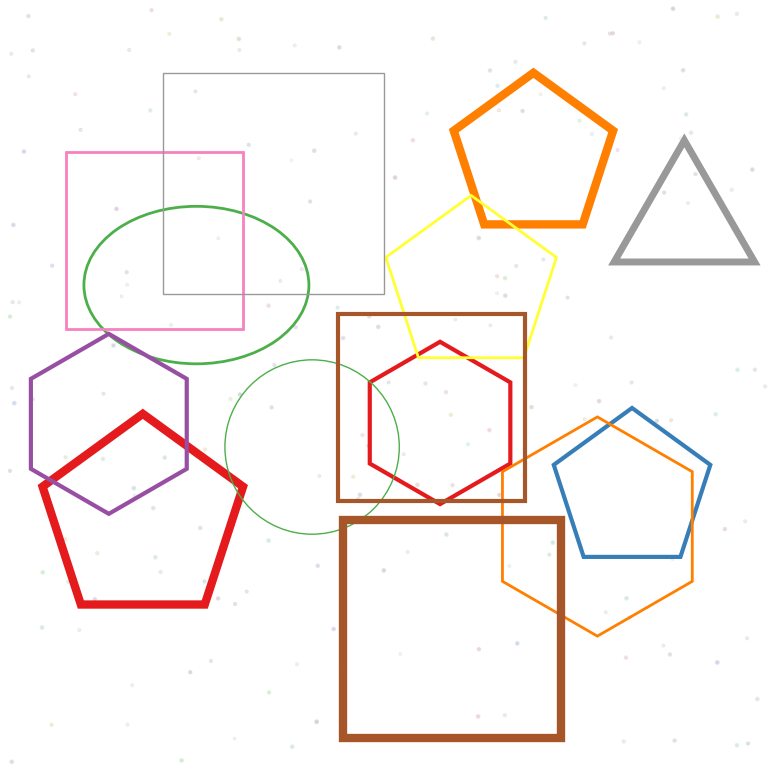[{"shape": "pentagon", "thickness": 3, "radius": 0.68, "center": [0.185, 0.326]}, {"shape": "hexagon", "thickness": 1.5, "radius": 0.53, "center": [0.571, 0.451]}, {"shape": "pentagon", "thickness": 1.5, "radius": 0.53, "center": [0.821, 0.363]}, {"shape": "oval", "thickness": 1, "radius": 0.73, "center": [0.255, 0.63]}, {"shape": "circle", "thickness": 0.5, "radius": 0.57, "center": [0.405, 0.419]}, {"shape": "hexagon", "thickness": 1.5, "radius": 0.58, "center": [0.141, 0.45]}, {"shape": "hexagon", "thickness": 1, "radius": 0.71, "center": [0.776, 0.316]}, {"shape": "pentagon", "thickness": 3, "radius": 0.54, "center": [0.693, 0.797]}, {"shape": "pentagon", "thickness": 1, "radius": 0.58, "center": [0.612, 0.63]}, {"shape": "square", "thickness": 3, "radius": 0.71, "center": [0.587, 0.183]}, {"shape": "square", "thickness": 1.5, "radius": 0.61, "center": [0.561, 0.471]}, {"shape": "square", "thickness": 1, "radius": 0.58, "center": [0.201, 0.688]}, {"shape": "triangle", "thickness": 2.5, "radius": 0.53, "center": [0.889, 0.712]}, {"shape": "square", "thickness": 0.5, "radius": 0.72, "center": [0.355, 0.762]}]